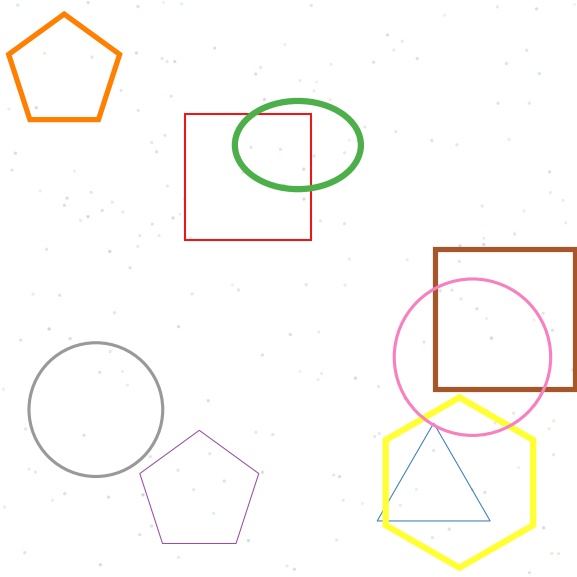[{"shape": "square", "thickness": 1, "radius": 0.54, "center": [0.429, 0.693]}, {"shape": "triangle", "thickness": 0.5, "radius": 0.56, "center": [0.751, 0.154]}, {"shape": "oval", "thickness": 3, "radius": 0.55, "center": [0.516, 0.748]}, {"shape": "pentagon", "thickness": 0.5, "radius": 0.54, "center": [0.345, 0.146]}, {"shape": "pentagon", "thickness": 2.5, "radius": 0.51, "center": [0.111, 0.874]}, {"shape": "hexagon", "thickness": 3, "radius": 0.74, "center": [0.796, 0.164]}, {"shape": "square", "thickness": 2.5, "radius": 0.61, "center": [0.875, 0.447]}, {"shape": "circle", "thickness": 1.5, "radius": 0.68, "center": [0.818, 0.381]}, {"shape": "circle", "thickness": 1.5, "radius": 0.58, "center": [0.166, 0.29]}]